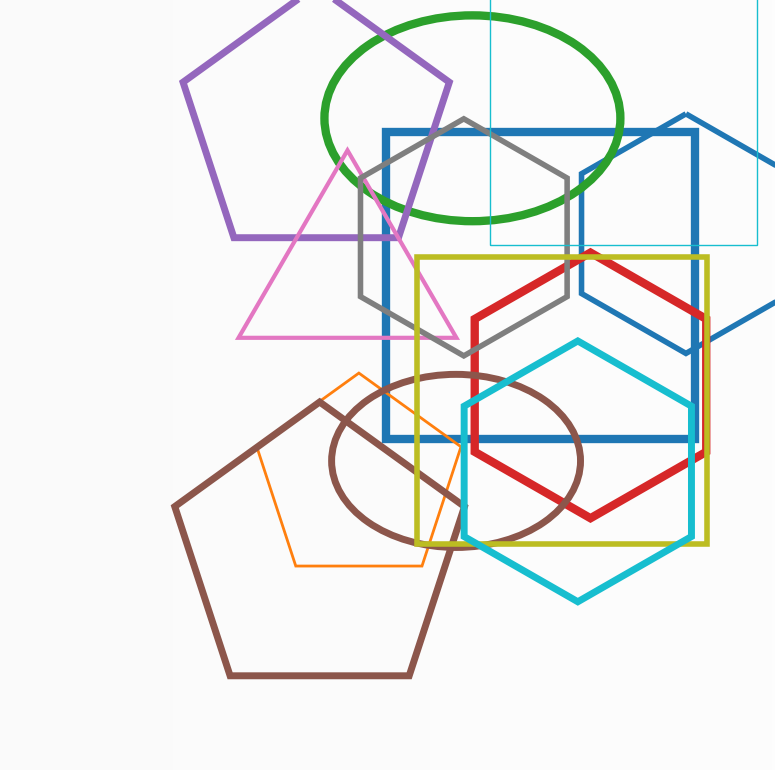[{"shape": "square", "thickness": 3, "radius": 1.0, "center": [0.698, 0.629]}, {"shape": "hexagon", "thickness": 2, "radius": 0.78, "center": [0.885, 0.697]}, {"shape": "pentagon", "thickness": 1, "radius": 0.69, "center": [0.463, 0.377]}, {"shape": "oval", "thickness": 3, "radius": 0.95, "center": [0.61, 0.846]}, {"shape": "hexagon", "thickness": 3, "radius": 0.86, "center": [0.762, 0.499]}, {"shape": "pentagon", "thickness": 2.5, "radius": 0.9, "center": [0.408, 0.837]}, {"shape": "oval", "thickness": 2.5, "radius": 0.8, "center": [0.588, 0.401]}, {"shape": "pentagon", "thickness": 2.5, "radius": 0.98, "center": [0.412, 0.281]}, {"shape": "triangle", "thickness": 1.5, "radius": 0.81, "center": [0.448, 0.642]}, {"shape": "hexagon", "thickness": 2, "radius": 0.77, "center": [0.598, 0.692]}, {"shape": "square", "thickness": 2, "radius": 0.93, "center": [0.725, 0.48]}, {"shape": "square", "thickness": 0.5, "radius": 0.86, "center": [0.804, 0.854]}, {"shape": "hexagon", "thickness": 2.5, "radius": 0.85, "center": [0.746, 0.388]}]